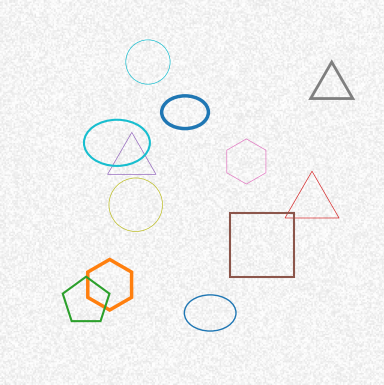[{"shape": "oval", "thickness": 2.5, "radius": 0.3, "center": [0.481, 0.709]}, {"shape": "oval", "thickness": 1, "radius": 0.34, "center": [0.546, 0.187]}, {"shape": "hexagon", "thickness": 2.5, "radius": 0.33, "center": [0.285, 0.26]}, {"shape": "pentagon", "thickness": 1.5, "radius": 0.32, "center": [0.224, 0.217]}, {"shape": "triangle", "thickness": 0.5, "radius": 0.41, "center": [0.81, 0.474]}, {"shape": "triangle", "thickness": 0.5, "radius": 0.36, "center": [0.342, 0.583]}, {"shape": "square", "thickness": 1.5, "radius": 0.42, "center": [0.681, 0.364]}, {"shape": "hexagon", "thickness": 0.5, "radius": 0.29, "center": [0.64, 0.581]}, {"shape": "triangle", "thickness": 2, "radius": 0.32, "center": [0.862, 0.776]}, {"shape": "circle", "thickness": 0.5, "radius": 0.35, "center": [0.353, 0.468]}, {"shape": "circle", "thickness": 0.5, "radius": 0.29, "center": [0.384, 0.839]}, {"shape": "oval", "thickness": 1.5, "radius": 0.43, "center": [0.304, 0.629]}]